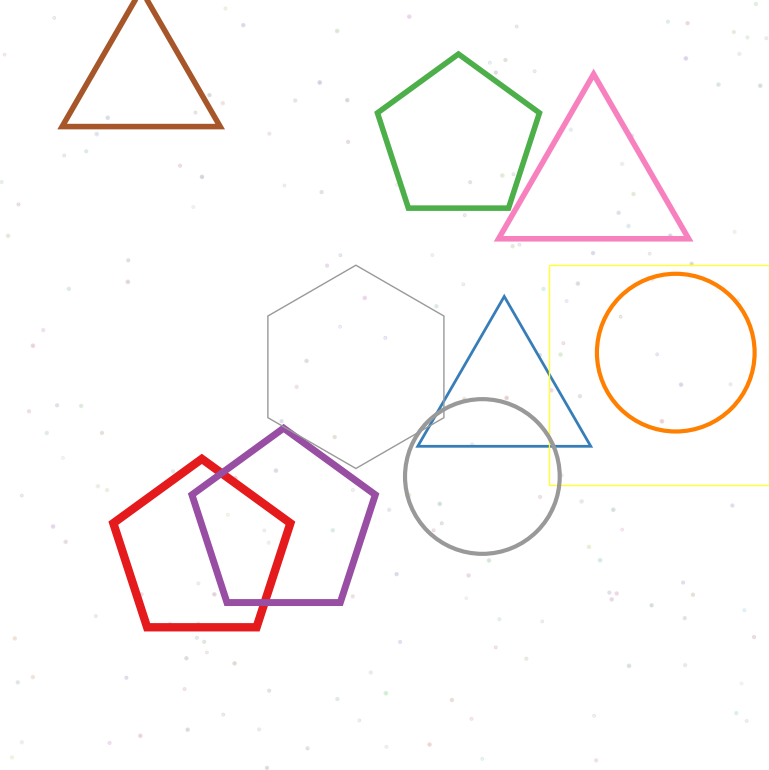[{"shape": "pentagon", "thickness": 3, "radius": 0.6, "center": [0.262, 0.283]}, {"shape": "triangle", "thickness": 1, "radius": 0.65, "center": [0.655, 0.485]}, {"shape": "pentagon", "thickness": 2, "radius": 0.55, "center": [0.595, 0.819]}, {"shape": "pentagon", "thickness": 2.5, "radius": 0.63, "center": [0.368, 0.319]}, {"shape": "circle", "thickness": 1.5, "radius": 0.51, "center": [0.878, 0.542]}, {"shape": "square", "thickness": 0.5, "radius": 0.71, "center": [0.855, 0.513]}, {"shape": "triangle", "thickness": 2, "radius": 0.59, "center": [0.183, 0.895]}, {"shape": "triangle", "thickness": 2, "radius": 0.71, "center": [0.771, 0.761]}, {"shape": "circle", "thickness": 1.5, "radius": 0.5, "center": [0.626, 0.381]}, {"shape": "hexagon", "thickness": 0.5, "radius": 0.66, "center": [0.462, 0.524]}]